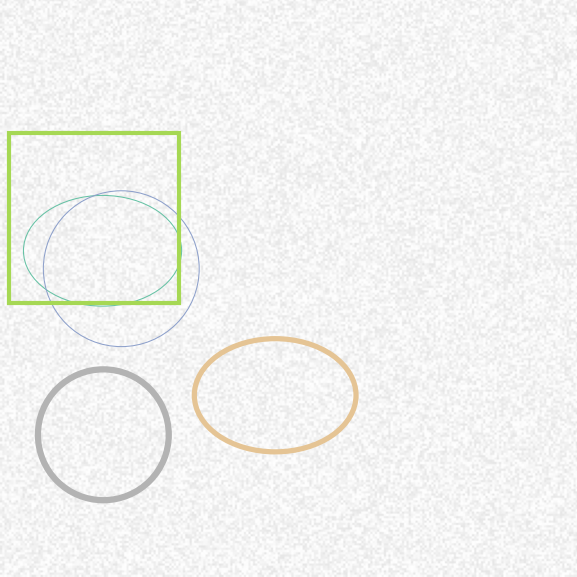[{"shape": "oval", "thickness": 0.5, "radius": 0.68, "center": [0.178, 0.565]}, {"shape": "circle", "thickness": 0.5, "radius": 0.67, "center": [0.21, 0.534]}, {"shape": "square", "thickness": 2, "radius": 0.74, "center": [0.162, 0.622]}, {"shape": "oval", "thickness": 2.5, "radius": 0.7, "center": [0.477, 0.315]}, {"shape": "circle", "thickness": 3, "radius": 0.57, "center": [0.179, 0.246]}]